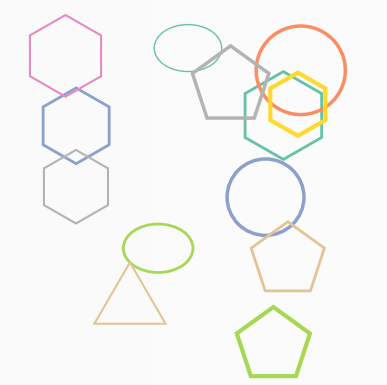[{"shape": "oval", "thickness": 1, "radius": 0.44, "center": [0.485, 0.875]}, {"shape": "hexagon", "thickness": 2, "radius": 0.57, "center": [0.731, 0.7]}, {"shape": "circle", "thickness": 2.5, "radius": 0.58, "center": [0.776, 0.817]}, {"shape": "hexagon", "thickness": 2, "radius": 0.49, "center": [0.196, 0.673]}, {"shape": "circle", "thickness": 2.5, "radius": 0.5, "center": [0.685, 0.488]}, {"shape": "hexagon", "thickness": 1.5, "radius": 0.53, "center": [0.169, 0.855]}, {"shape": "pentagon", "thickness": 3, "radius": 0.5, "center": [0.706, 0.103]}, {"shape": "oval", "thickness": 2, "radius": 0.45, "center": [0.408, 0.355]}, {"shape": "hexagon", "thickness": 3, "radius": 0.41, "center": [0.769, 0.729]}, {"shape": "pentagon", "thickness": 2, "radius": 0.5, "center": [0.743, 0.325]}, {"shape": "triangle", "thickness": 1.5, "radius": 0.53, "center": [0.335, 0.212]}, {"shape": "hexagon", "thickness": 1.5, "radius": 0.48, "center": [0.196, 0.515]}, {"shape": "pentagon", "thickness": 2.5, "radius": 0.52, "center": [0.595, 0.777]}]